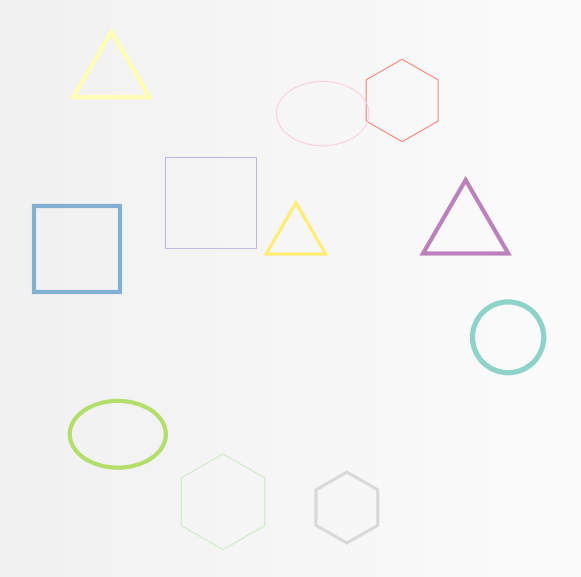[{"shape": "circle", "thickness": 2.5, "radius": 0.31, "center": [0.874, 0.415]}, {"shape": "triangle", "thickness": 2, "radius": 0.38, "center": [0.192, 0.869]}, {"shape": "square", "thickness": 0.5, "radius": 0.39, "center": [0.362, 0.649]}, {"shape": "hexagon", "thickness": 0.5, "radius": 0.36, "center": [0.692, 0.825]}, {"shape": "square", "thickness": 2, "radius": 0.37, "center": [0.132, 0.569]}, {"shape": "oval", "thickness": 2, "radius": 0.41, "center": [0.203, 0.247]}, {"shape": "oval", "thickness": 0.5, "radius": 0.4, "center": [0.555, 0.802]}, {"shape": "hexagon", "thickness": 1.5, "radius": 0.31, "center": [0.597, 0.12]}, {"shape": "triangle", "thickness": 2, "radius": 0.42, "center": [0.801, 0.603]}, {"shape": "hexagon", "thickness": 0.5, "radius": 0.41, "center": [0.384, 0.13]}, {"shape": "triangle", "thickness": 1.5, "radius": 0.3, "center": [0.509, 0.589]}]